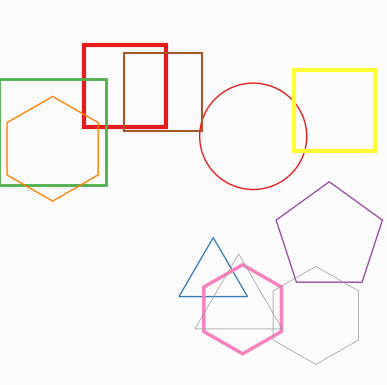[{"shape": "square", "thickness": 3, "radius": 0.53, "center": [0.322, 0.777]}, {"shape": "circle", "thickness": 1, "radius": 0.69, "center": [0.653, 0.646]}, {"shape": "triangle", "thickness": 1, "radius": 0.51, "center": [0.55, 0.281]}, {"shape": "square", "thickness": 2, "radius": 0.69, "center": [0.136, 0.658]}, {"shape": "pentagon", "thickness": 1, "radius": 0.72, "center": [0.85, 0.384]}, {"shape": "hexagon", "thickness": 1, "radius": 0.68, "center": [0.136, 0.614]}, {"shape": "square", "thickness": 3, "radius": 0.53, "center": [0.864, 0.713]}, {"shape": "square", "thickness": 1.5, "radius": 0.5, "center": [0.421, 0.762]}, {"shape": "hexagon", "thickness": 2.5, "radius": 0.58, "center": [0.626, 0.197]}, {"shape": "hexagon", "thickness": 0.5, "radius": 0.64, "center": [0.815, 0.181]}, {"shape": "triangle", "thickness": 0.5, "radius": 0.65, "center": [0.616, 0.211]}]